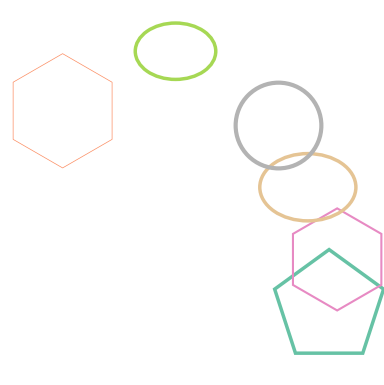[{"shape": "pentagon", "thickness": 2.5, "radius": 0.74, "center": [0.855, 0.203]}, {"shape": "hexagon", "thickness": 0.5, "radius": 0.74, "center": [0.163, 0.712]}, {"shape": "hexagon", "thickness": 1.5, "radius": 0.66, "center": [0.876, 0.326]}, {"shape": "oval", "thickness": 2.5, "radius": 0.52, "center": [0.456, 0.867]}, {"shape": "oval", "thickness": 2.5, "radius": 0.62, "center": [0.8, 0.514]}, {"shape": "circle", "thickness": 3, "radius": 0.56, "center": [0.723, 0.674]}]